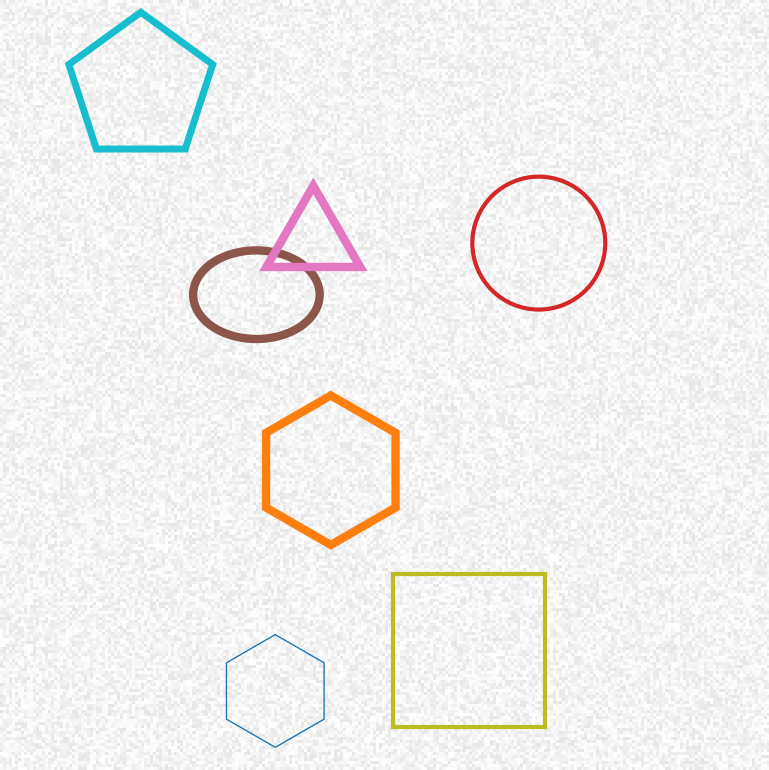[{"shape": "hexagon", "thickness": 0.5, "radius": 0.37, "center": [0.357, 0.103]}, {"shape": "hexagon", "thickness": 3, "radius": 0.49, "center": [0.43, 0.389]}, {"shape": "circle", "thickness": 1.5, "radius": 0.43, "center": [0.7, 0.684]}, {"shape": "oval", "thickness": 3, "radius": 0.41, "center": [0.333, 0.617]}, {"shape": "triangle", "thickness": 3, "radius": 0.35, "center": [0.407, 0.688]}, {"shape": "square", "thickness": 1.5, "radius": 0.5, "center": [0.609, 0.155]}, {"shape": "pentagon", "thickness": 2.5, "radius": 0.49, "center": [0.183, 0.886]}]